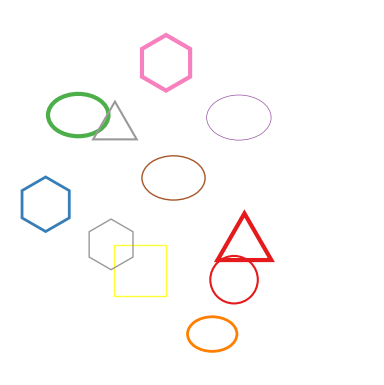[{"shape": "triangle", "thickness": 3, "radius": 0.4, "center": [0.635, 0.365]}, {"shape": "circle", "thickness": 1.5, "radius": 0.31, "center": [0.608, 0.274]}, {"shape": "hexagon", "thickness": 2, "radius": 0.35, "center": [0.119, 0.469]}, {"shape": "oval", "thickness": 3, "radius": 0.39, "center": [0.203, 0.701]}, {"shape": "oval", "thickness": 0.5, "radius": 0.42, "center": [0.62, 0.695]}, {"shape": "oval", "thickness": 2, "radius": 0.32, "center": [0.551, 0.132]}, {"shape": "square", "thickness": 1, "radius": 0.34, "center": [0.365, 0.297]}, {"shape": "oval", "thickness": 1, "radius": 0.41, "center": [0.451, 0.538]}, {"shape": "hexagon", "thickness": 3, "radius": 0.36, "center": [0.431, 0.837]}, {"shape": "triangle", "thickness": 1.5, "radius": 0.33, "center": [0.299, 0.671]}, {"shape": "hexagon", "thickness": 1, "radius": 0.33, "center": [0.289, 0.365]}]